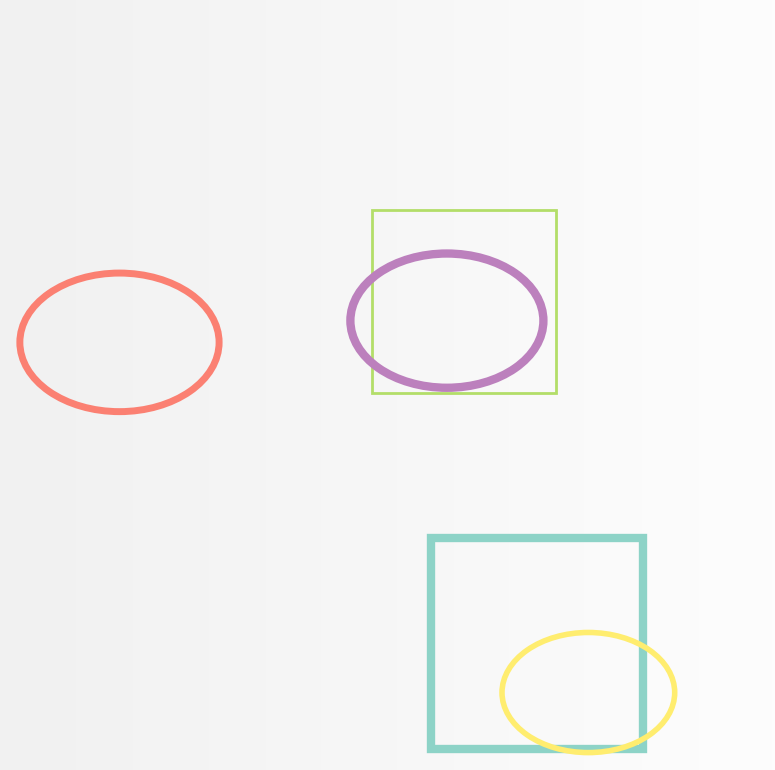[{"shape": "square", "thickness": 3, "radius": 0.68, "center": [0.693, 0.164]}, {"shape": "oval", "thickness": 2.5, "radius": 0.64, "center": [0.154, 0.555]}, {"shape": "square", "thickness": 1, "radius": 0.59, "center": [0.599, 0.608]}, {"shape": "oval", "thickness": 3, "radius": 0.62, "center": [0.577, 0.584]}, {"shape": "oval", "thickness": 2, "radius": 0.56, "center": [0.759, 0.101]}]